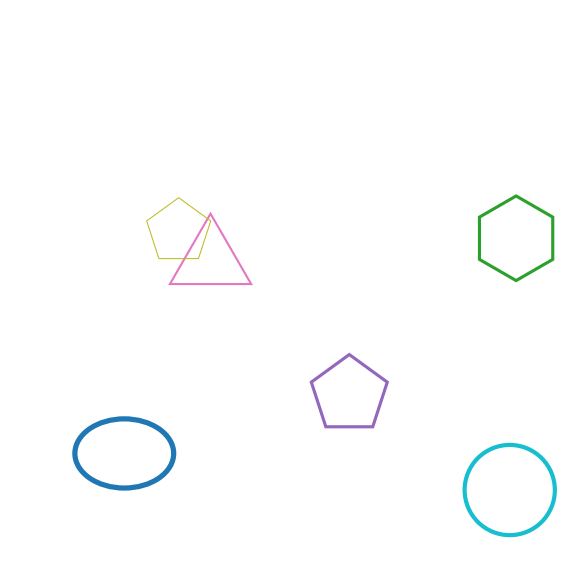[{"shape": "oval", "thickness": 2.5, "radius": 0.43, "center": [0.215, 0.214]}, {"shape": "hexagon", "thickness": 1.5, "radius": 0.37, "center": [0.894, 0.587]}, {"shape": "pentagon", "thickness": 1.5, "radius": 0.35, "center": [0.605, 0.316]}, {"shape": "triangle", "thickness": 1, "radius": 0.41, "center": [0.365, 0.548]}, {"shape": "pentagon", "thickness": 0.5, "radius": 0.29, "center": [0.309, 0.599]}, {"shape": "circle", "thickness": 2, "radius": 0.39, "center": [0.883, 0.151]}]